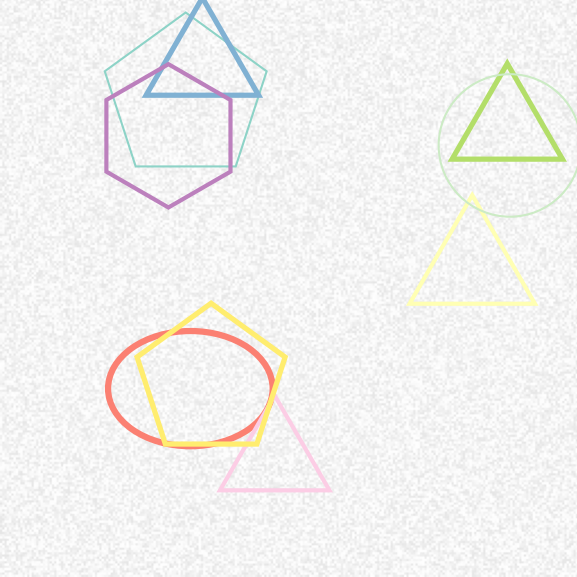[{"shape": "pentagon", "thickness": 1, "radius": 0.74, "center": [0.322, 0.83]}, {"shape": "triangle", "thickness": 2, "radius": 0.63, "center": [0.818, 0.536]}, {"shape": "oval", "thickness": 3, "radius": 0.71, "center": [0.33, 0.326]}, {"shape": "triangle", "thickness": 2.5, "radius": 0.56, "center": [0.35, 0.89]}, {"shape": "triangle", "thickness": 2.5, "radius": 0.55, "center": [0.878, 0.779]}, {"shape": "triangle", "thickness": 2, "radius": 0.55, "center": [0.476, 0.205]}, {"shape": "hexagon", "thickness": 2, "radius": 0.62, "center": [0.292, 0.764]}, {"shape": "circle", "thickness": 1, "radius": 0.62, "center": [0.883, 0.747]}, {"shape": "pentagon", "thickness": 2.5, "radius": 0.67, "center": [0.366, 0.339]}]